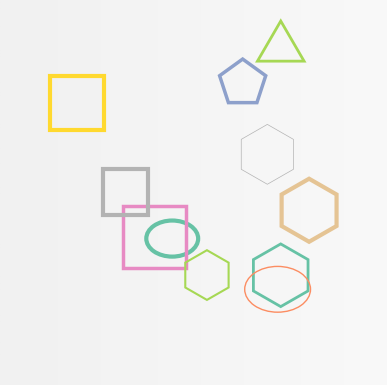[{"shape": "hexagon", "thickness": 2, "radius": 0.41, "center": [0.724, 0.285]}, {"shape": "oval", "thickness": 3, "radius": 0.33, "center": [0.444, 0.38]}, {"shape": "oval", "thickness": 1, "radius": 0.42, "center": [0.716, 0.249]}, {"shape": "pentagon", "thickness": 2.5, "radius": 0.31, "center": [0.626, 0.784]}, {"shape": "square", "thickness": 2.5, "radius": 0.41, "center": [0.4, 0.385]}, {"shape": "hexagon", "thickness": 1.5, "radius": 0.32, "center": [0.534, 0.286]}, {"shape": "triangle", "thickness": 2, "radius": 0.35, "center": [0.725, 0.876]}, {"shape": "square", "thickness": 3, "radius": 0.35, "center": [0.2, 0.733]}, {"shape": "hexagon", "thickness": 3, "radius": 0.41, "center": [0.798, 0.454]}, {"shape": "hexagon", "thickness": 0.5, "radius": 0.39, "center": [0.69, 0.599]}, {"shape": "square", "thickness": 3, "radius": 0.3, "center": [0.324, 0.501]}]